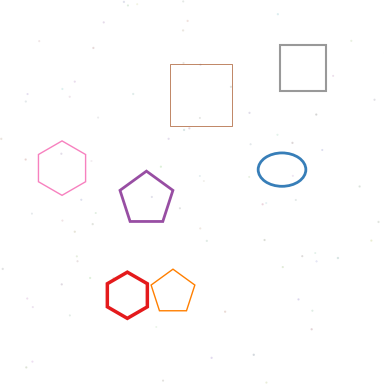[{"shape": "hexagon", "thickness": 2.5, "radius": 0.3, "center": [0.331, 0.233]}, {"shape": "oval", "thickness": 2, "radius": 0.31, "center": [0.732, 0.559]}, {"shape": "pentagon", "thickness": 2, "radius": 0.36, "center": [0.38, 0.483]}, {"shape": "pentagon", "thickness": 1, "radius": 0.3, "center": [0.449, 0.241]}, {"shape": "square", "thickness": 0.5, "radius": 0.4, "center": [0.522, 0.753]}, {"shape": "hexagon", "thickness": 1, "radius": 0.35, "center": [0.161, 0.563]}, {"shape": "square", "thickness": 1.5, "radius": 0.3, "center": [0.786, 0.823]}]